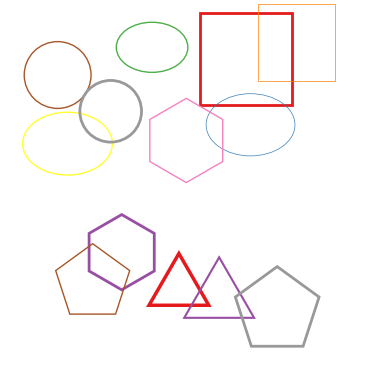[{"shape": "square", "thickness": 2, "radius": 0.6, "center": [0.638, 0.847]}, {"shape": "triangle", "thickness": 2.5, "radius": 0.45, "center": [0.465, 0.252]}, {"shape": "oval", "thickness": 0.5, "radius": 0.58, "center": [0.651, 0.676]}, {"shape": "oval", "thickness": 1, "radius": 0.46, "center": [0.395, 0.877]}, {"shape": "hexagon", "thickness": 2, "radius": 0.49, "center": [0.316, 0.345]}, {"shape": "triangle", "thickness": 1.5, "radius": 0.52, "center": [0.569, 0.227]}, {"shape": "square", "thickness": 0.5, "radius": 0.5, "center": [0.769, 0.89]}, {"shape": "oval", "thickness": 1, "radius": 0.58, "center": [0.175, 0.627]}, {"shape": "circle", "thickness": 1, "radius": 0.43, "center": [0.15, 0.805]}, {"shape": "pentagon", "thickness": 1, "radius": 0.51, "center": [0.241, 0.266]}, {"shape": "hexagon", "thickness": 1, "radius": 0.55, "center": [0.484, 0.635]}, {"shape": "circle", "thickness": 2, "radius": 0.4, "center": [0.287, 0.711]}, {"shape": "pentagon", "thickness": 2, "radius": 0.57, "center": [0.72, 0.193]}]